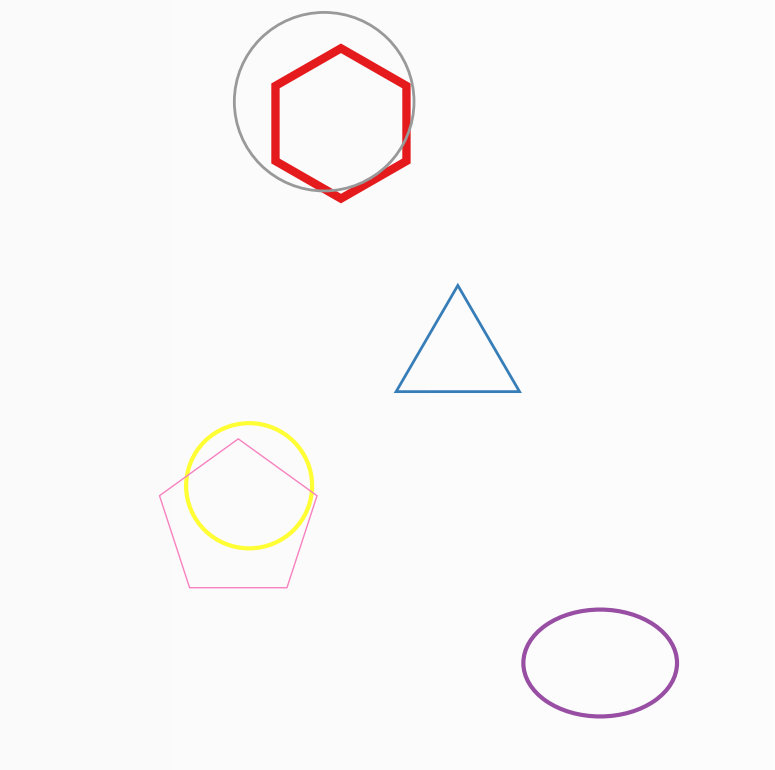[{"shape": "hexagon", "thickness": 3, "radius": 0.49, "center": [0.44, 0.84]}, {"shape": "triangle", "thickness": 1, "radius": 0.46, "center": [0.591, 0.537]}, {"shape": "oval", "thickness": 1.5, "radius": 0.5, "center": [0.774, 0.139]}, {"shape": "circle", "thickness": 1.5, "radius": 0.41, "center": [0.321, 0.369]}, {"shape": "pentagon", "thickness": 0.5, "radius": 0.53, "center": [0.307, 0.323]}, {"shape": "circle", "thickness": 1, "radius": 0.58, "center": [0.418, 0.868]}]